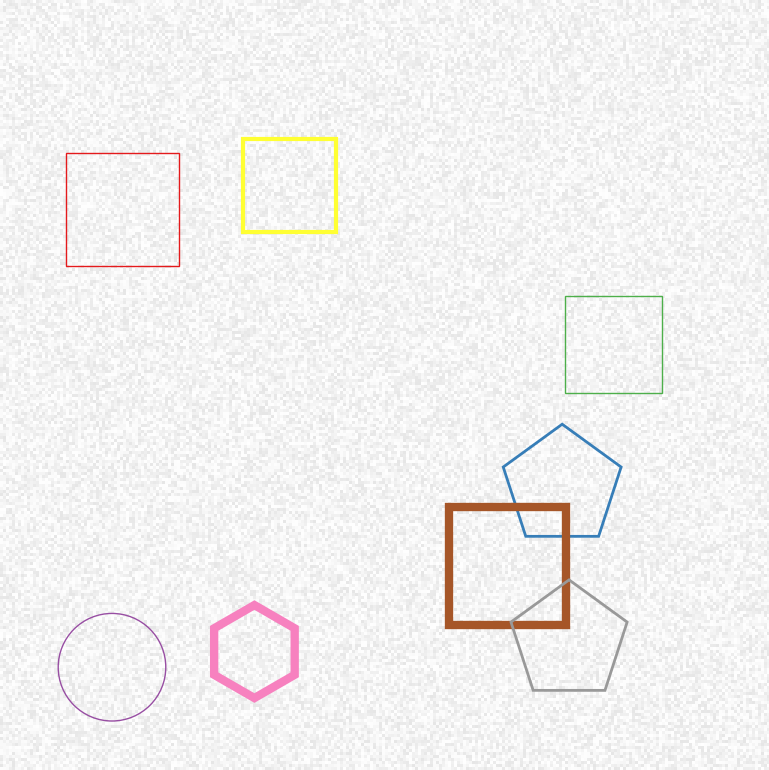[{"shape": "square", "thickness": 0.5, "radius": 0.37, "center": [0.159, 0.728]}, {"shape": "pentagon", "thickness": 1, "radius": 0.4, "center": [0.73, 0.369]}, {"shape": "square", "thickness": 0.5, "radius": 0.31, "center": [0.796, 0.552]}, {"shape": "circle", "thickness": 0.5, "radius": 0.35, "center": [0.145, 0.133]}, {"shape": "square", "thickness": 1.5, "radius": 0.3, "center": [0.376, 0.759]}, {"shape": "square", "thickness": 3, "radius": 0.38, "center": [0.659, 0.265]}, {"shape": "hexagon", "thickness": 3, "radius": 0.3, "center": [0.33, 0.154]}, {"shape": "pentagon", "thickness": 1, "radius": 0.4, "center": [0.739, 0.168]}]